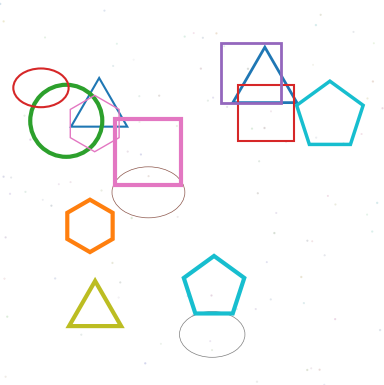[{"shape": "triangle", "thickness": 1.5, "radius": 0.42, "center": [0.258, 0.713]}, {"shape": "triangle", "thickness": 2, "radius": 0.48, "center": [0.688, 0.781]}, {"shape": "hexagon", "thickness": 3, "radius": 0.34, "center": [0.234, 0.413]}, {"shape": "circle", "thickness": 3, "radius": 0.47, "center": [0.172, 0.686]}, {"shape": "square", "thickness": 1.5, "radius": 0.37, "center": [0.691, 0.706]}, {"shape": "oval", "thickness": 1.5, "radius": 0.36, "center": [0.106, 0.772]}, {"shape": "square", "thickness": 2, "radius": 0.39, "center": [0.651, 0.811]}, {"shape": "oval", "thickness": 0.5, "radius": 0.47, "center": [0.386, 0.5]}, {"shape": "square", "thickness": 3, "radius": 0.43, "center": [0.385, 0.605]}, {"shape": "hexagon", "thickness": 1, "radius": 0.37, "center": [0.246, 0.679]}, {"shape": "oval", "thickness": 0.5, "radius": 0.43, "center": [0.551, 0.131]}, {"shape": "triangle", "thickness": 3, "radius": 0.39, "center": [0.247, 0.192]}, {"shape": "pentagon", "thickness": 3, "radius": 0.41, "center": [0.556, 0.253]}, {"shape": "pentagon", "thickness": 2.5, "radius": 0.45, "center": [0.857, 0.698]}]